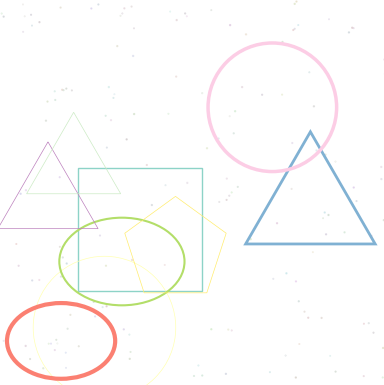[{"shape": "square", "thickness": 1, "radius": 0.8, "center": [0.364, 0.405]}, {"shape": "circle", "thickness": 0.5, "radius": 0.93, "center": [0.271, 0.149]}, {"shape": "oval", "thickness": 3, "radius": 0.7, "center": [0.159, 0.114]}, {"shape": "triangle", "thickness": 2, "radius": 0.97, "center": [0.806, 0.463]}, {"shape": "oval", "thickness": 1.5, "radius": 0.81, "center": [0.317, 0.321]}, {"shape": "circle", "thickness": 2.5, "radius": 0.83, "center": [0.707, 0.721]}, {"shape": "triangle", "thickness": 0.5, "radius": 0.75, "center": [0.125, 0.481]}, {"shape": "triangle", "thickness": 0.5, "radius": 0.71, "center": [0.191, 0.567]}, {"shape": "pentagon", "thickness": 0.5, "radius": 0.69, "center": [0.456, 0.351]}]